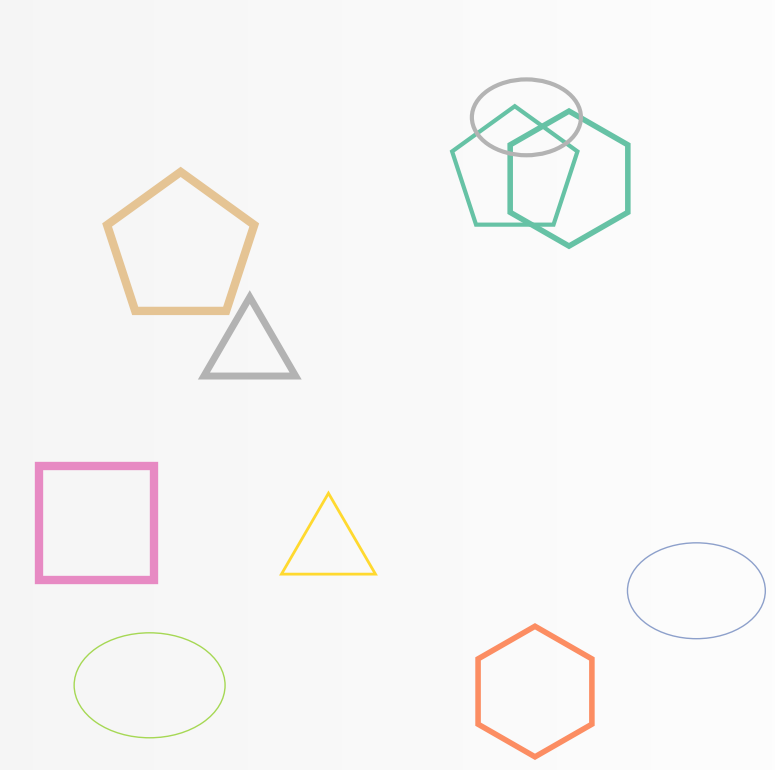[{"shape": "hexagon", "thickness": 2, "radius": 0.44, "center": [0.734, 0.768]}, {"shape": "pentagon", "thickness": 1.5, "radius": 0.43, "center": [0.664, 0.777]}, {"shape": "hexagon", "thickness": 2, "radius": 0.42, "center": [0.69, 0.102]}, {"shape": "oval", "thickness": 0.5, "radius": 0.44, "center": [0.899, 0.233]}, {"shape": "square", "thickness": 3, "radius": 0.37, "center": [0.124, 0.321]}, {"shape": "oval", "thickness": 0.5, "radius": 0.49, "center": [0.193, 0.11]}, {"shape": "triangle", "thickness": 1, "radius": 0.35, "center": [0.424, 0.289]}, {"shape": "pentagon", "thickness": 3, "radius": 0.5, "center": [0.233, 0.677]}, {"shape": "triangle", "thickness": 2.5, "radius": 0.34, "center": [0.322, 0.546]}, {"shape": "oval", "thickness": 1.5, "radius": 0.35, "center": [0.679, 0.848]}]